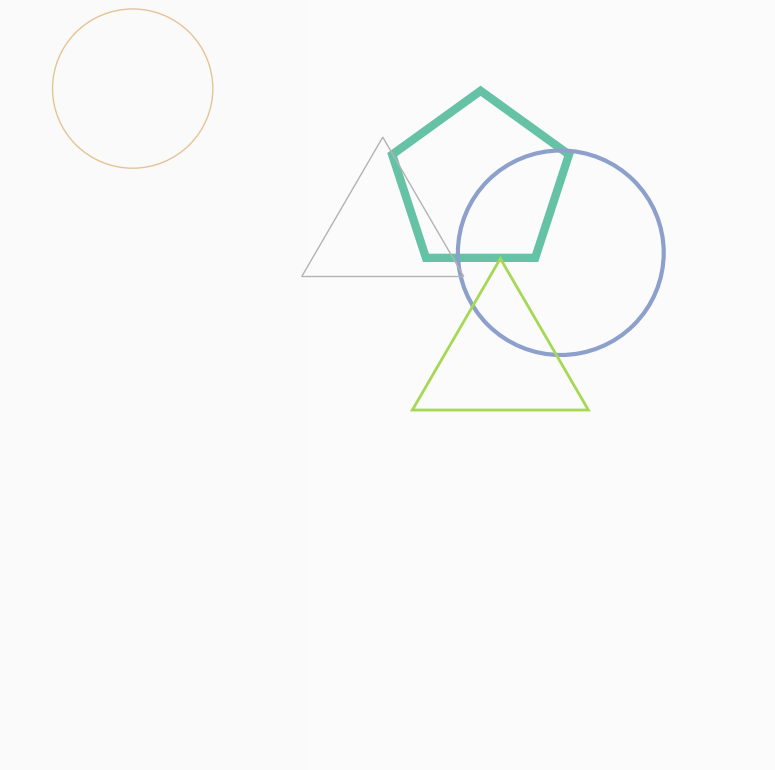[{"shape": "pentagon", "thickness": 3, "radius": 0.6, "center": [0.62, 0.762]}, {"shape": "circle", "thickness": 1.5, "radius": 0.66, "center": [0.724, 0.672]}, {"shape": "triangle", "thickness": 1, "radius": 0.66, "center": [0.646, 0.533]}, {"shape": "circle", "thickness": 0.5, "radius": 0.52, "center": [0.171, 0.885]}, {"shape": "triangle", "thickness": 0.5, "radius": 0.6, "center": [0.494, 0.701]}]